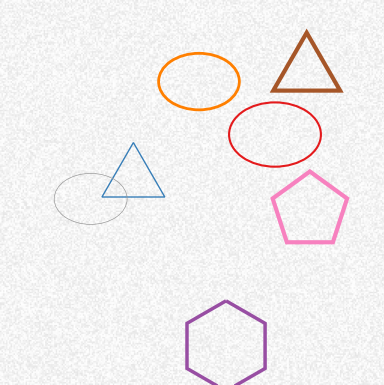[{"shape": "oval", "thickness": 1.5, "radius": 0.6, "center": [0.714, 0.651]}, {"shape": "triangle", "thickness": 1, "radius": 0.47, "center": [0.346, 0.535]}, {"shape": "hexagon", "thickness": 2.5, "radius": 0.59, "center": [0.587, 0.102]}, {"shape": "oval", "thickness": 2, "radius": 0.52, "center": [0.517, 0.788]}, {"shape": "triangle", "thickness": 3, "radius": 0.5, "center": [0.797, 0.815]}, {"shape": "pentagon", "thickness": 3, "radius": 0.51, "center": [0.805, 0.453]}, {"shape": "oval", "thickness": 0.5, "radius": 0.47, "center": [0.235, 0.483]}]